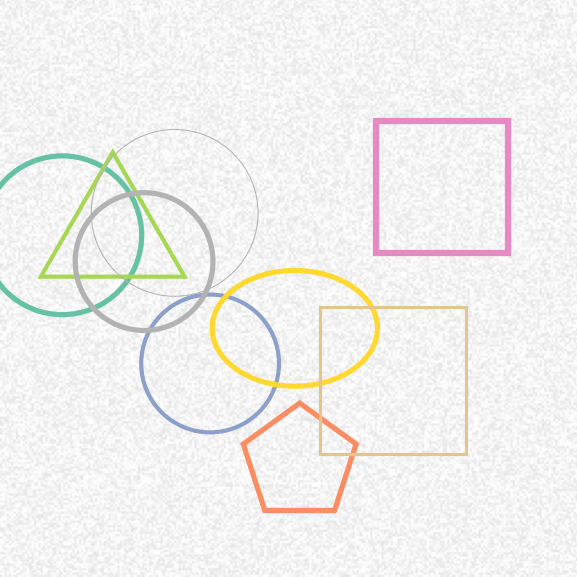[{"shape": "circle", "thickness": 2.5, "radius": 0.69, "center": [0.108, 0.592]}, {"shape": "pentagon", "thickness": 2.5, "radius": 0.51, "center": [0.519, 0.198]}, {"shape": "circle", "thickness": 2, "radius": 0.6, "center": [0.364, 0.37]}, {"shape": "square", "thickness": 3, "radius": 0.57, "center": [0.765, 0.676]}, {"shape": "triangle", "thickness": 2, "radius": 0.72, "center": [0.195, 0.592]}, {"shape": "oval", "thickness": 2.5, "radius": 0.72, "center": [0.511, 0.431]}, {"shape": "square", "thickness": 1.5, "radius": 0.64, "center": [0.681, 0.34]}, {"shape": "circle", "thickness": 2.5, "radius": 0.6, "center": [0.249, 0.546]}, {"shape": "circle", "thickness": 0.5, "radius": 0.72, "center": [0.302, 0.631]}]